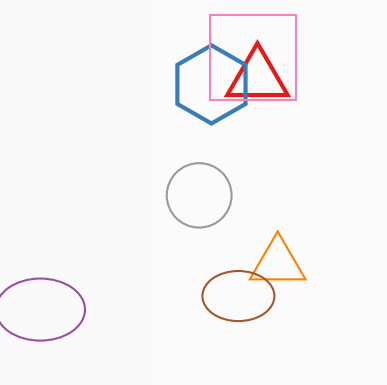[{"shape": "triangle", "thickness": 3, "radius": 0.45, "center": [0.664, 0.798]}, {"shape": "hexagon", "thickness": 3, "radius": 0.51, "center": [0.546, 0.781]}, {"shape": "oval", "thickness": 1.5, "radius": 0.58, "center": [0.104, 0.196]}, {"shape": "triangle", "thickness": 1.5, "radius": 0.41, "center": [0.717, 0.316]}, {"shape": "oval", "thickness": 1.5, "radius": 0.46, "center": [0.615, 0.231]}, {"shape": "square", "thickness": 1.5, "radius": 0.55, "center": [0.653, 0.851]}, {"shape": "circle", "thickness": 1.5, "radius": 0.42, "center": [0.514, 0.493]}]